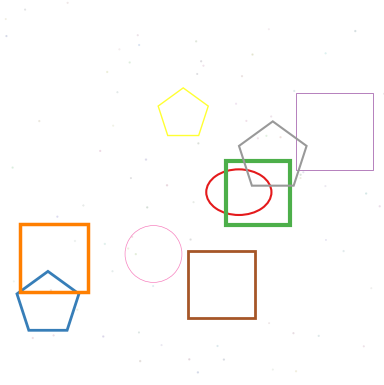[{"shape": "oval", "thickness": 1.5, "radius": 0.42, "center": [0.62, 0.501]}, {"shape": "pentagon", "thickness": 2, "radius": 0.42, "center": [0.125, 0.211]}, {"shape": "square", "thickness": 3, "radius": 0.42, "center": [0.67, 0.499]}, {"shape": "square", "thickness": 0.5, "radius": 0.5, "center": [0.869, 0.658]}, {"shape": "square", "thickness": 2.5, "radius": 0.44, "center": [0.141, 0.329]}, {"shape": "pentagon", "thickness": 1, "radius": 0.34, "center": [0.476, 0.703]}, {"shape": "square", "thickness": 2, "radius": 0.44, "center": [0.576, 0.26]}, {"shape": "circle", "thickness": 0.5, "radius": 0.37, "center": [0.399, 0.34]}, {"shape": "pentagon", "thickness": 1.5, "radius": 0.46, "center": [0.709, 0.592]}]